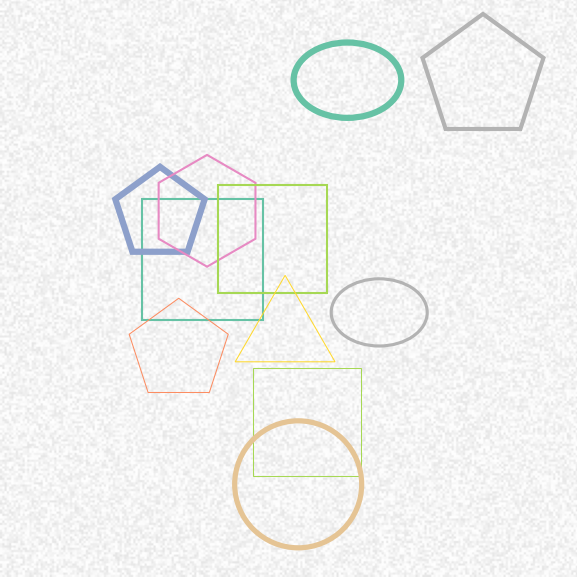[{"shape": "oval", "thickness": 3, "radius": 0.47, "center": [0.602, 0.86]}, {"shape": "square", "thickness": 1, "radius": 0.52, "center": [0.351, 0.55]}, {"shape": "pentagon", "thickness": 0.5, "radius": 0.45, "center": [0.309, 0.392]}, {"shape": "pentagon", "thickness": 3, "radius": 0.41, "center": [0.277, 0.629]}, {"shape": "hexagon", "thickness": 1, "radius": 0.48, "center": [0.359, 0.634]}, {"shape": "square", "thickness": 1, "radius": 0.47, "center": [0.472, 0.585]}, {"shape": "square", "thickness": 0.5, "radius": 0.47, "center": [0.531, 0.268]}, {"shape": "triangle", "thickness": 0.5, "radius": 0.5, "center": [0.494, 0.423]}, {"shape": "circle", "thickness": 2.5, "radius": 0.55, "center": [0.516, 0.16]}, {"shape": "oval", "thickness": 1.5, "radius": 0.42, "center": [0.657, 0.458]}, {"shape": "pentagon", "thickness": 2, "radius": 0.55, "center": [0.836, 0.865]}]